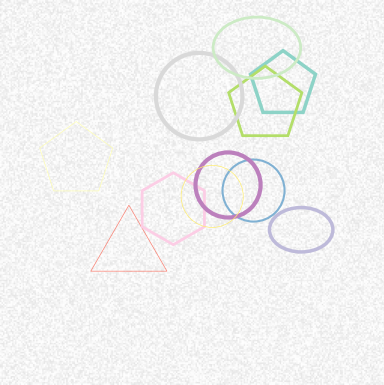[{"shape": "pentagon", "thickness": 2.5, "radius": 0.44, "center": [0.735, 0.78]}, {"shape": "pentagon", "thickness": 0.5, "radius": 0.5, "center": [0.198, 0.585]}, {"shape": "oval", "thickness": 2.5, "radius": 0.41, "center": [0.782, 0.403]}, {"shape": "triangle", "thickness": 0.5, "radius": 0.57, "center": [0.335, 0.353]}, {"shape": "circle", "thickness": 1.5, "radius": 0.4, "center": [0.659, 0.505]}, {"shape": "pentagon", "thickness": 2, "radius": 0.5, "center": [0.689, 0.728]}, {"shape": "hexagon", "thickness": 2, "radius": 0.47, "center": [0.45, 0.458]}, {"shape": "circle", "thickness": 3, "radius": 0.56, "center": [0.517, 0.75]}, {"shape": "circle", "thickness": 3, "radius": 0.42, "center": [0.592, 0.52]}, {"shape": "oval", "thickness": 2, "radius": 0.57, "center": [0.667, 0.876]}, {"shape": "circle", "thickness": 0.5, "radius": 0.4, "center": [0.551, 0.49]}]